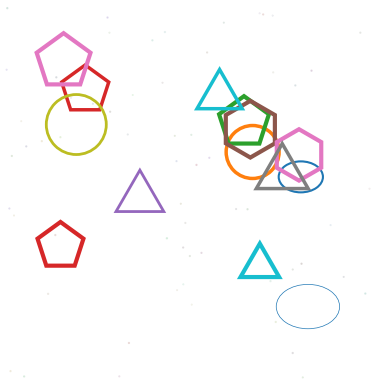[{"shape": "oval", "thickness": 0.5, "radius": 0.41, "center": [0.8, 0.204]}, {"shape": "oval", "thickness": 1.5, "radius": 0.29, "center": [0.781, 0.541]}, {"shape": "circle", "thickness": 2.5, "radius": 0.34, "center": [0.656, 0.605]}, {"shape": "pentagon", "thickness": 3, "radius": 0.34, "center": [0.634, 0.682]}, {"shape": "pentagon", "thickness": 3, "radius": 0.31, "center": [0.157, 0.361]}, {"shape": "pentagon", "thickness": 2.5, "radius": 0.32, "center": [0.221, 0.767]}, {"shape": "triangle", "thickness": 2, "radius": 0.36, "center": [0.363, 0.486]}, {"shape": "hexagon", "thickness": 3, "radius": 0.37, "center": [0.65, 0.664]}, {"shape": "hexagon", "thickness": 3, "radius": 0.33, "center": [0.777, 0.598]}, {"shape": "pentagon", "thickness": 3, "radius": 0.37, "center": [0.165, 0.84]}, {"shape": "triangle", "thickness": 2.5, "radius": 0.39, "center": [0.733, 0.549]}, {"shape": "circle", "thickness": 2, "radius": 0.39, "center": [0.198, 0.677]}, {"shape": "triangle", "thickness": 2.5, "radius": 0.34, "center": [0.57, 0.752]}, {"shape": "triangle", "thickness": 3, "radius": 0.29, "center": [0.675, 0.309]}]